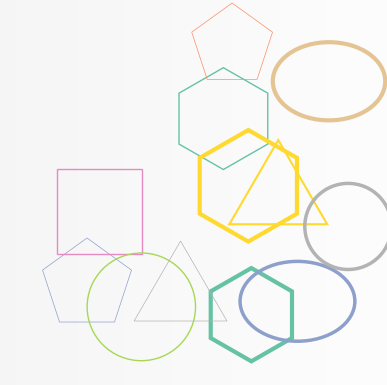[{"shape": "hexagon", "thickness": 3, "radius": 0.61, "center": [0.649, 0.183]}, {"shape": "hexagon", "thickness": 1, "radius": 0.66, "center": [0.576, 0.692]}, {"shape": "pentagon", "thickness": 0.5, "radius": 0.55, "center": [0.599, 0.883]}, {"shape": "oval", "thickness": 2.5, "radius": 0.74, "center": [0.768, 0.217]}, {"shape": "pentagon", "thickness": 0.5, "radius": 0.6, "center": [0.225, 0.261]}, {"shape": "square", "thickness": 1, "radius": 0.55, "center": [0.257, 0.451]}, {"shape": "circle", "thickness": 1, "radius": 0.7, "center": [0.365, 0.203]}, {"shape": "triangle", "thickness": 1.5, "radius": 0.73, "center": [0.718, 0.49]}, {"shape": "hexagon", "thickness": 3, "radius": 0.72, "center": [0.641, 0.517]}, {"shape": "oval", "thickness": 3, "radius": 0.73, "center": [0.849, 0.789]}, {"shape": "circle", "thickness": 2.5, "radius": 0.56, "center": [0.898, 0.412]}, {"shape": "triangle", "thickness": 0.5, "radius": 0.69, "center": [0.466, 0.235]}]